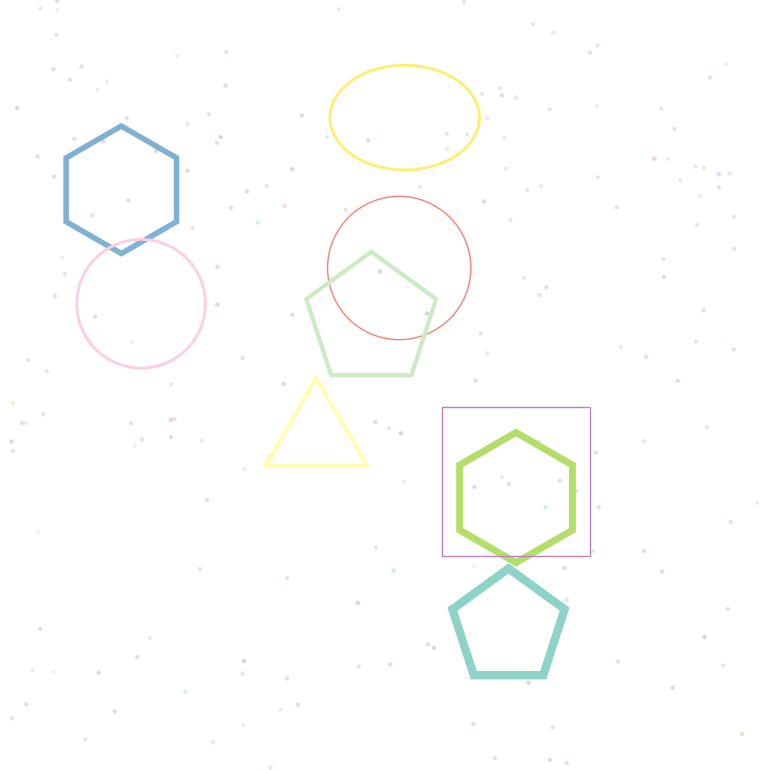[{"shape": "pentagon", "thickness": 3, "radius": 0.38, "center": [0.66, 0.185]}, {"shape": "triangle", "thickness": 1.5, "radius": 0.38, "center": [0.411, 0.433]}, {"shape": "circle", "thickness": 0.5, "radius": 0.47, "center": [0.518, 0.652]}, {"shape": "hexagon", "thickness": 2, "radius": 0.41, "center": [0.158, 0.754]}, {"shape": "hexagon", "thickness": 2.5, "radius": 0.42, "center": [0.67, 0.354]}, {"shape": "circle", "thickness": 1, "radius": 0.42, "center": [0.183, 0.606]}, {"shape": "square", "thickness": 0.5, "radius": 0.48, "center": [0.67, 0.375]}, {"shape": "pentagon", "thickness": 1.5, "radius": 0.44, "center": [0.482, 0.584]}, {"shape": "oval", "thickness": 1, "radius": 0.49, "center": [0.526, 0.847]}]